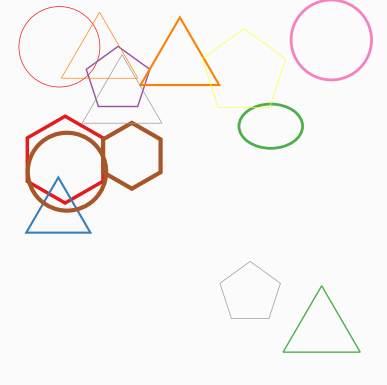[{"shape": "circle", "thickness": 0.5, "radius": 0.52, "center": [0.153, 0.878]}, {"shape": "hexagon", "thickness": 2.5, "radius": 0.56, "center": [0.168, 0.585]}, {"shape": "triangle", "thickness": 1.5, "radius": 0.48, "center": [0.151, 0.443]}, {"shape": "triangle", "thickness": 1, "radius": 0.57, "center": [0.83, 0.143]}, {"shape": "oval", "thickness": 2, "radius": 0.41, "center": [0.699, 0.672]}, {"shape": "pentagon", "thickness": 1, "radius": 0.43, "center": [0.305, 0.793]}, {"shape": "triangle", "thickness": 0.5, "radius": 0.57, "center": [0.257, 0.854]}, {"shape": "triangle", "thickness": 1.5, "radius": 0.59, "center": [0.464, 0.838]}, {"shape": "pentagon", "thickness": 0.5, "radius": 0.57, "center": [0.63, 0.812]}, {"shape": "circle", "thickness": 3, "radius": 0.51, "center": [0.173, 0.554]}, {"shape": "hexagon", "thickness": 3, "radius": 0.43, "center": [0.34, 0.595]}, {"shape": "circle", "thickness": 2, "radius": 0.52, "center": [0.855, 0.896]}, {"shape": "pentagon", "thickness": 0.5, "radius": 0.41, "center": [0.646, 0.239]}, {"shape": "triangle", "thickness": 0.5, "radius": 0.59, "center": [0.315, 0.739]}]